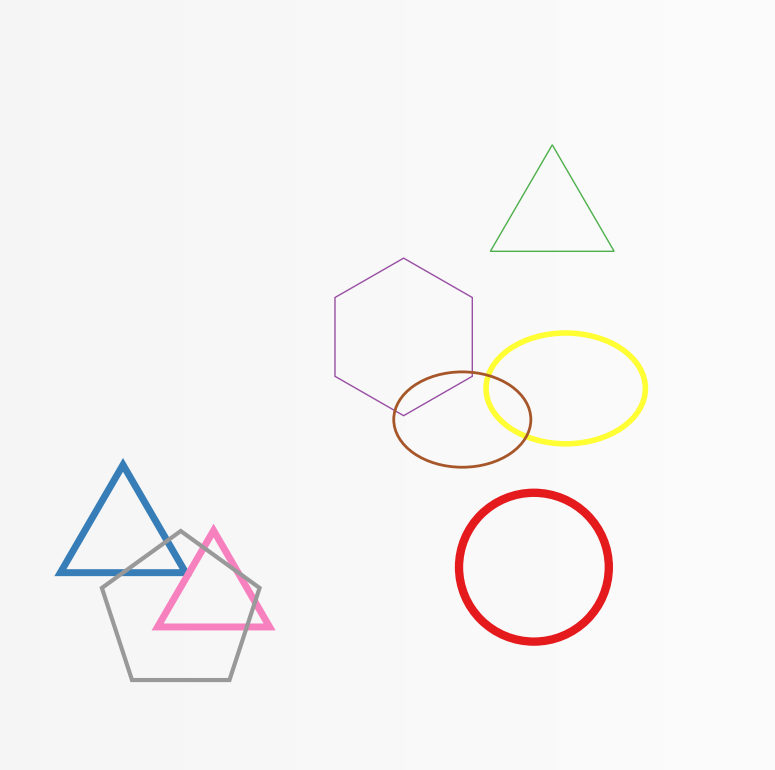[{"shape": "circle", "thickness": 3, "radius": 0.48, "center": [0.689, 0.263]}, {"shape": "triangle", "thickness": 2.5, "radius": 0.47, "center": [0.159, 0.303]}, {"shape": "triangle", "thickness": 0.5, "radius": 0.46, "center": [0.713, 0.72]}, {"shape": "hexagon", "thickness": 0.5, "radius": 0.51, "center": [0.521, 0.562]}, {"shape": "oval", "thickness": 2, "radius": 0.51, "center": [0.73, 0.496]}, {"shape": "oval", "thickness": 1, "radius": 0.44, "center": [0.597, 0.455]}, {"shape": "triangle", "thickness": 2.5, "radius": 0.42, "center": [0.276, 0.228]}, {"shape": "pentagon", "thickness": 1.5, "radius": 0.53, "center": [0.233, 0.203]}]